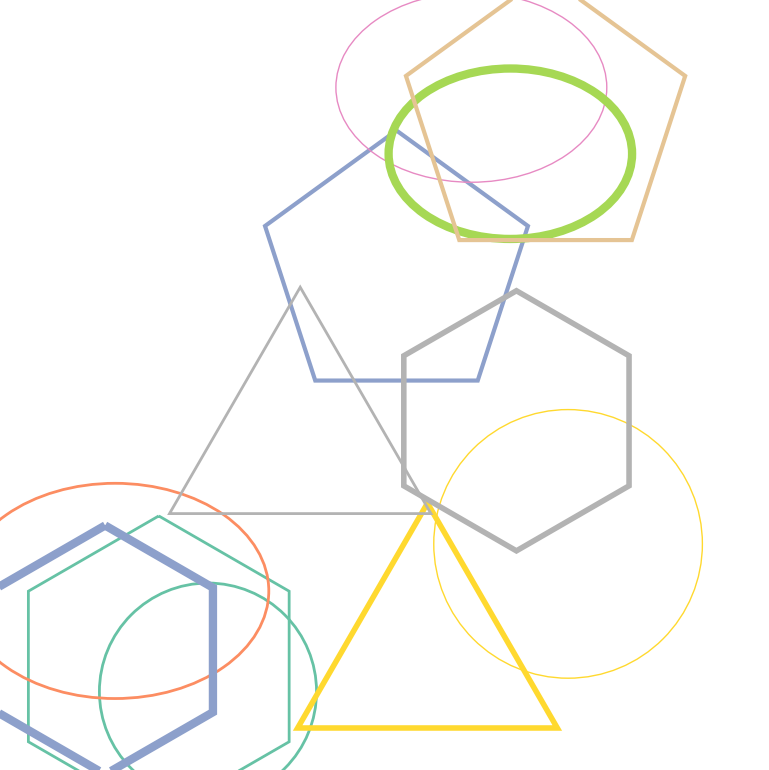[{"shape": "hexagon", "thickness": 1, "radius": 0.98, "center": [0.206, 0.134]}, {"shape": "circle", "thickness": 1, "radius": 0.71, "center": [0.27, 0.102]}, {"shape": "oval", "thickness": 1, "radius": 1.0, "center": [0.149, 0.233]}, {"shape": "pentagon", "thickness": 1.5, "radius": 0.9, "center": [0.515, 0.651]}, {"shape": "hexagon", "thickness": 3, "radius": 0.81, "center": [0.137, 0.156]}, {"shape": "oval", "thickness": 0.5, "radius": 0.88, "center": [0.612, 0.886]}, {"shape": "oval", "thickness": 3, "radius": 0.79, "center": [0.663, 0.8]}, {"shape": "triangle", "thickness": 2, "radius": 0.97, "center": [0.555, 0.152]}, {"shape": "circle", "thickness": 0.5, "radius": 0.87, "center": [0.738, 0.294]}, {"shape": "pentagon", "thickness": 1.5, "radius": 0.95, "center": [0.709, 0.842]}, {"shape": "hexagon", "thickness": 2, "radius": 0.84, "center": [0.671, 0.453]}, {"shape": "triangle", "thickness": 1, "radius": 0.98, "center": [0.39, 0.431]}]